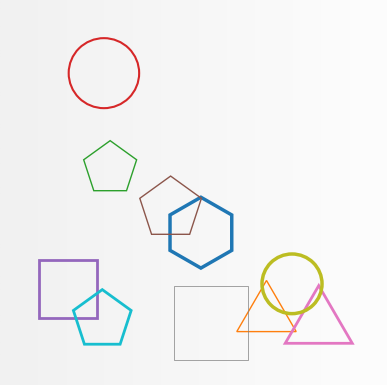[{"shape": "hexagon", "thickness": 2.5, "radius": 0.46, "center": [0.518, 0.396]}, {"shape": "triangle", "thickness": 1, "radius": 0.44, "center": [0.688, 0.183]}, {"shape": "pentagon", "thickness": 1, "radius": 0.36, "center": [0.284, 0.563]}, {"shape": "circle", "thickness": 1.5, "radius": 0.45, "center": [0.268, 0.81]}, {"shape": "square", "thickness": 2, "radius": 0.37, "center": [0.176, 0.249]}, {"shape": "pentagon", "thickness": 1, "radius": 0.42, "center": [0.44, 0.459]}, {"shape": "triangle", "thickness": 2, "radius": 0.5, "center": [0.823, 0.158]}, {"shape": "square", "thickness": 0.5, "radius": 0.48, "center": [0.543, 0.161]}, {"shape": "circle", "thickness": 2.5, "radius": 0.39, "center": [0.754, 0.263]}, {"shape": "pentagon", "thickness": 2, "radius": 0.39, "center": [0.264, 0.169]}]